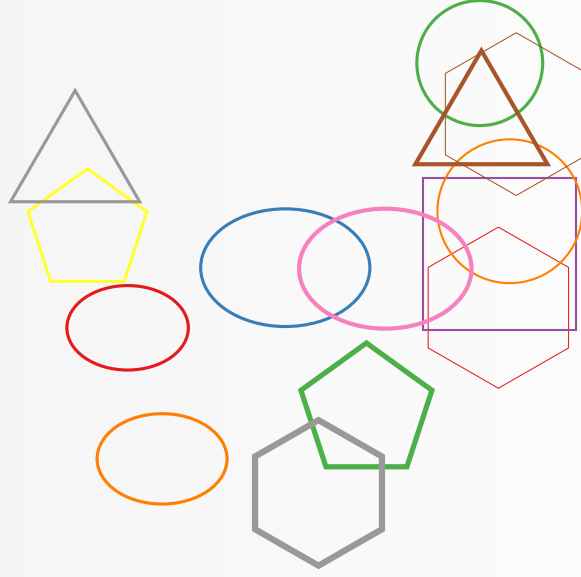[{"shape": "oval", "thickness": 1.5, "radius": 0.52, "center": [0.22, 0.431]}, {"shape": "hexagon", "thickness": 0.5, "radius": 0.7, "center": [0.857, 0.466]}, {"shape": "oval", "thickness": 1.5, "radius": 0.73, "center": [0.491, 0.536]}, {"shape": "pentagon", "thickness": 2.5, "radius": 0.59, "center": [0.63, 0.287]}, {"shape": "circle", "thickness": 1.5, "radius": 0.54, "center": [0.825, 0.89]}, {"shape": "square", "thickness": 1, "radius": 0.66, "center": [0.859, 0.559]}, {"shape": "oval", "thickness": 1.5, "radius": 0.56, "center": [0.279, 0.205]}, {"shape": "circle", "thickness": 1, "radius": 0.62, "center": [0.877, 0.633]}, {"shape": "pentagon", "thickness": 1.5, "radius": 0.54, "center": [0.15, 0.599]}, {"shape": "triangle", "thickness": 2, "radius": 0.66, "center": [0.828, 0.78]}, {"shape": "hexagon", "thickness": 0.5, "radius": 0.7, "center": [0.888, 0.802]}, {"shape": "oval", "thickness": 2, "radius": 0.74, "center": [0.663, 0.534]}, {"shape": "hexagon", "thickness": 3, "radius": 0.63, "center": [0.548, 0.146]}, {"shape": "triangle", "thickness": 1.5, "radius": 0.64, "center": [0.129, 0.714]}]